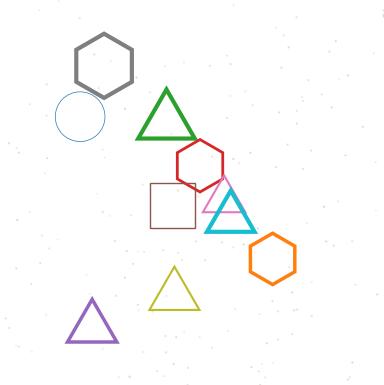[{"shape": "circle", "thickness": 0.5, "radius": 0.32, "center": [0.208, 0.697]}, {"shape": "hexagon", "thickness": 2.5, "radius": 0.33, "center": [0.708, 0.327]}, {"shape": "triangle", "thickness": 3, "radius": 0.42, "center": [0.432, 0.683]}, {"shape": "hexagon", "thickness": 2, "radius": 0.34, "center": [0.52, 0.569]}, {"shape": "triangle", "thickness": 2.5, "radius": 0.37, "center": [0.239, 0.149]}, {"shape": "square", "thickness": 1, "radius": 0.3, "center": [0.448, 0.466]}, {"shape": "triangle", "thickness": 1.5, "radius": 0.32, "center": [0.582, 0.481]}, {"shape": "hexagon", "thickness": 3, "radius": 0.42, "center": [0.27, 0.829]}, {"shape": "triangle", "thickness": 1.5, "radius": 0.37, "center": [0.453, 0.232]}, {"shape": "triangle", "thickness": 3, "radius": 0.36, "center": [0.599, 0.434]}]